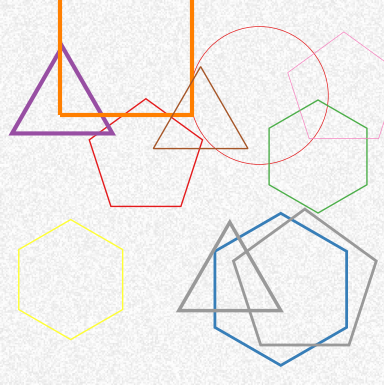[{"shape": "circle", "thickness": 0.5, "radius": 0.9, "center": [0.674, 0.752]}, {"shape": "pentagon", "thickness": 1, "radius": 0.77, "center": [0.379, 0.589]}, {"shape": "hexagon", "thickness": 2, "radius": 0.99, "center": [0.729, 0.248]}, {"shape": "hexagon", "thickness": 1, "radius": 0.73, "center": [0.826, 0.593]}, {"shape": "triangle", "thickness": 3, "radius": 0.75, "center": [0.162, 0.729]}, {"shape": "square", "thickness": 3, "radius": 0.86, "center": [0.328, 0.873]}, {"shape": "hexagon", "thickness": 1, "radius": 0.78, "center": [0.184, 0.274]}, {"shape": "triangle", "thickness": 1, "radius": 0.71, "center": [0.521, 0.685]}, {"shape": "pentagon", "thickness": 0.5, "radius": 0.77, "center": [0.893, 0.764]}, {"shape": "triangle", "thickness": 2.5, "radius": 0.77, "center": [0.597, 0.27]}, {"shape": "pentagon", "thickness": 2, "radius": 0.98, "center": [0.792, 0.262]}]